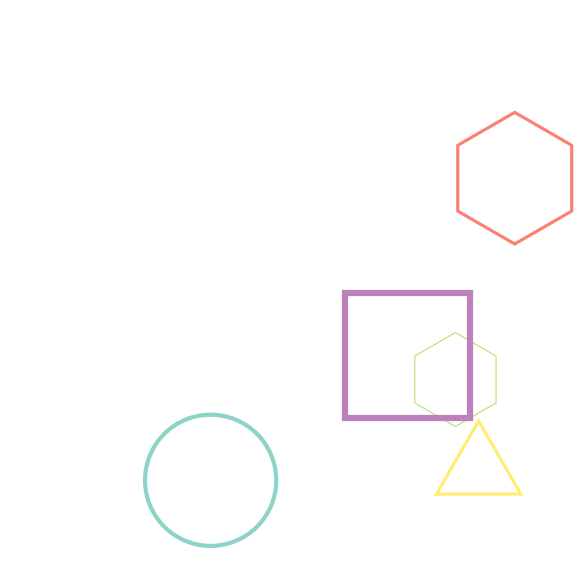[{"shape": "circle", "thickness": 2, "radius": 0.57, "center": [0.365, 0.167]}, {"shape": "hexagon", "thickness": 1.5, "radius": 0.57, "center": [0.891, 0.691]}, {"shape": "hexagon", "thickness": 0.5, "radius": 0.41, "center": [0.789, 0.342]}, {"shape": "square", "thickness": 3, "radius": 0.54, "center": [0.706, 0.383]}, {"shape": "triangle", "thickness": 1.5, "radius": 0.42, "center": [0.829, 0.186]}]